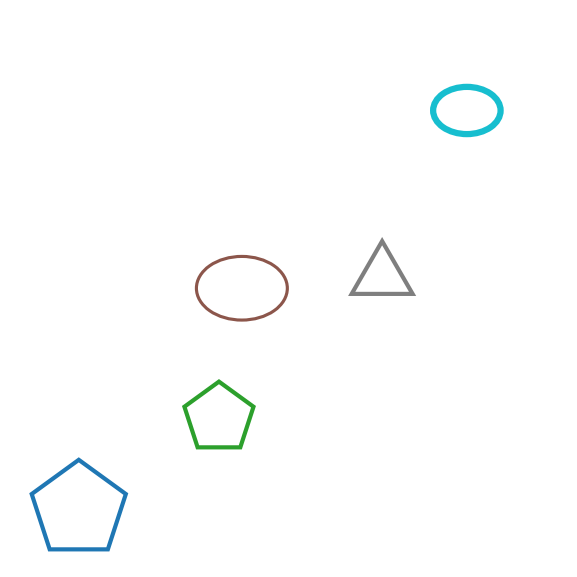[{"shape": "pentagon", "thickness": 2, "radius": 0.43, "center": [0.136, 0.117]}, {"shape": "pentagon", "thickness": 2, "radius": 0.31, "center": [0.379, 0.275]}, {"shape": "oval", "thickness": 1.5, "radius": 0.39, "center": [0.419, 0.5]}, {"shape": "triangle", "thickness": 2, "radius": 0.3, "center": [0.662, 0.521]}, {"shape": "oval", "thickness": 3, "radius": 0.29, "center": [0.808, 0.808]}]